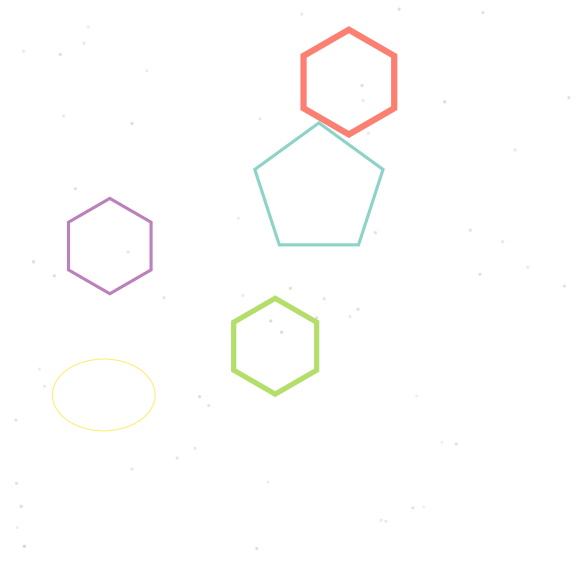[{"shape": "pentagon", "thickness": 1.5, "radius": 0.58, "center": [0.552, 0.67]}, {"shape": "hexagon", "thickness": 3, "radius": 0.45, "center": [0.604, 0.857]}, {"shape": "hexagon", "thickness": 2.5, "radius": 0.41, "center": [0.477, 0.4]}, {"shape": "hexagon", "thickness": 1.5, "radius": 0.41, "center": [0.19, 0.573]}, {"shape": "oval", "thickness": 0.5, "radius": 0.44, "center": [0.18, 0.315]}]